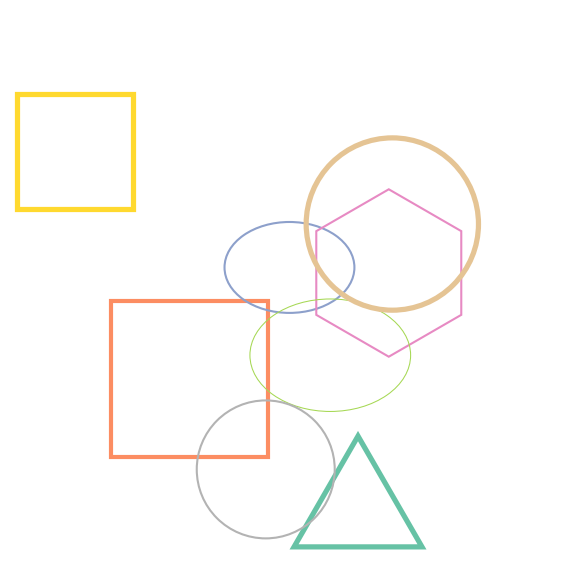[{"shape": "triangle", "thickness": 2.5, "radius": 0.64, "center": [0.62, 0.116]}, {"shape": "square", "thickness": 2, "radius": 0.68, "center": [0.328, 0.343]}, {"shape": "oval", "thickness": 1, "radius": 0.56, "center": [0.501, 0.536]}, {"shape": "hexagon", "thickness": 1, "radius": 0.72, "center": [0.673, 0.526]}, {"shape": "oval", "thickness": 0.5, "radius": 0.7, "center": [0.572, 0.384]}, {"shape": "square", "thickness": 2.5, "radius": 0.5, "center": [0.129, 0.737]}, {"shape": "circle", "thickness": 2.5, "radius": 0.75, "center": [0.679, 0.611]}, {"shape": "circle", "thickness": 1, "radius": 0.6, "center": [0.46, 0.186]}]